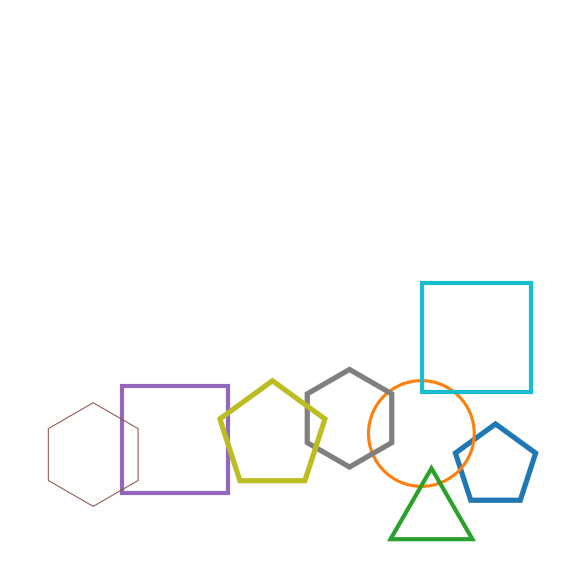[{"shape": "pentagon", "thickness": 2.5, "radius": 0.37, "center": [0.858, 0.192]}, {"shape": "circle", "thickness": 1.5, "radius": 0.46, "center": [0.73, 0.248]}, {"shape": "triangle", "thickness": 2, "radius": 0.41, "center": [0.747, 0.106]}, {"shape": "square", "thickness": 2, "radius": 0.46, "center": [0.303, 0.238]}, {"shape": "hexagon", "thickness": 0.5, "radius": 0.45, "center": [0.161, 0.212]}, {"shape": "hexagon", "thickness": 2.5, "radius": 0.42, "center": [0.605, 0.275]}, {"shape": "pentagon", "thickness": 2.5, "radius": 0.48, "center": [0.472, 0.244]}, {"shape": "square", "thickness": 2, "radius": 0.47, "center": [0.825, 0.415]}]